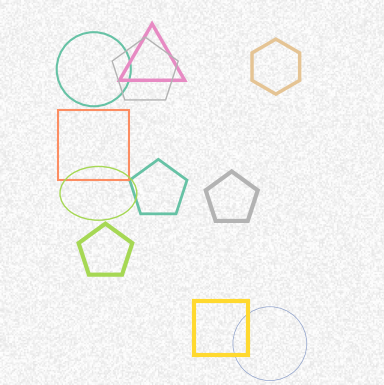[{"shape": "pentagon", "thickness": 2, "radius": 0.39, "center": [0.411, 0.508]}, {"shape": "circle", "thickness": 1.5, "radius": 0.48, "center": [0.244, 0.82]}, {"shape": "square", "thickness": 1.5, "radius": 0.46, "center": [0.243, 0.622]}, {"shape": "circle", "thickness": 0.5, "radius": 0.48, "center": [0.701, 0.107]}, {"shape": "triangle", "thickness": 2.5, "radius": 0.49, "center": [0.395, 0.84]}, {"shape": "oval", "thickness": 1, "radius": 0.5, "center": [0.256, 0.498]}, {"shape": "pentagon", "thickness": 3, "radius": 0.37, "center": [0.274, 0.346]}, {"shape": "square", "thickness": 3, "radius": 0.35, "center": [0.573, 0.148]}, {"shape": "hexagon", "thickness": 2.5, "radius": 0.36, "center": [0.716, 0.827]}, {"shape": "pentagon", "thickness": 1, "radius": 0.45, "center": [0.377, 0.813]}, {"shape": "pentagon", "thickness": 3, "radius": 0.36, "center": [0.602, 0.484]}]